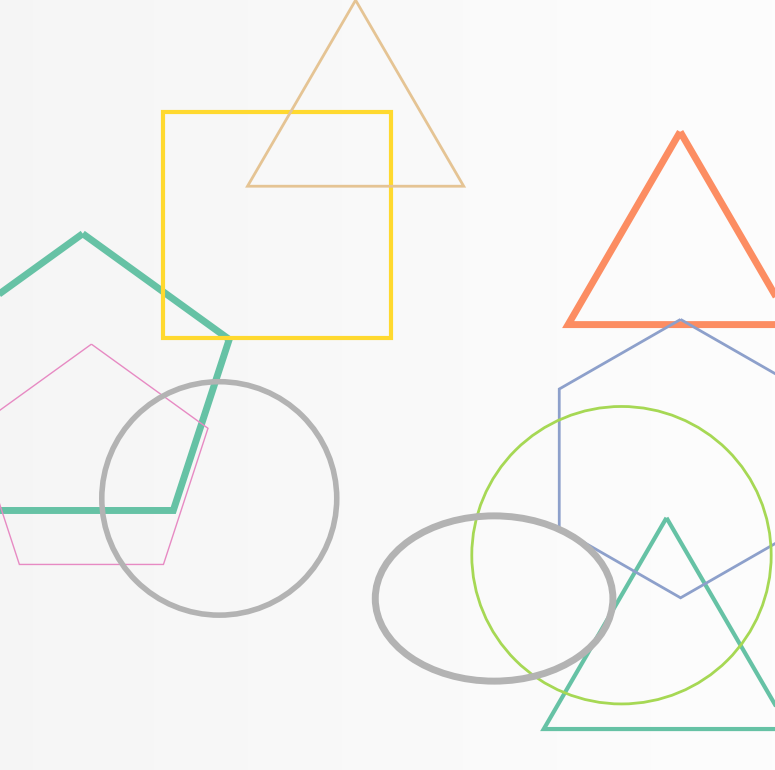[{"shape": "triangle", "thickness": 1.5, "radius": 0.91, "center": [0.86, 0.145]}, {"shape": "pentagon", "thickness": 2.5, "radius": 0.99, "center": [0.107, 0.498]}, {"shape": "triangle", "thickness": 2.5, "radius": 0.83, "center": [0.878, 0.662]}, {"shape": "hexagon", "thickness": 1, "radius": 0.9, "center": [0.878, 0.404]}, {"shape": "pentagon", "thickness": 0.5, "radius": 0.79, "center": [0.118, 0.395]}, {"shape": "circle", "thickness": 1, "radius": 0.97, "center": [0.802, 0.279]}, {"shape": "square", "thickness": 1.5, "radius": 0.73, "center": [0.357, 0.707]}, {"shape": "triangle", "thickness": 1, "radius": 0.81, "center": [0.459, 0.839]}, {"shape": "circle", "thickness": 2, "radius": 0.76, "center": [0.283, 0.353]}, {"shape": "oval", "thickness": 2.5, "radius": 0.77, "center": [0.638, 0.223]}]